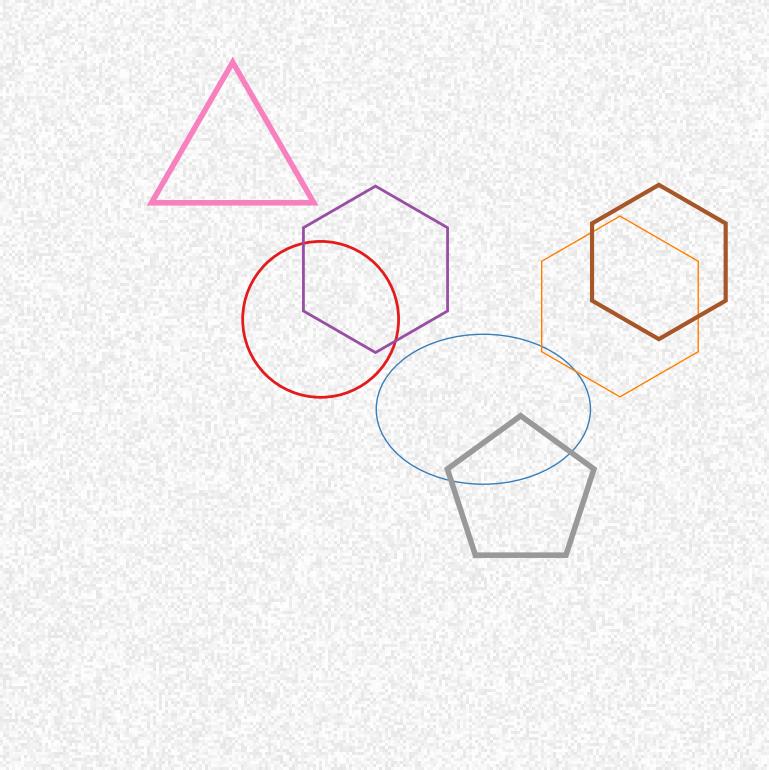[{"shape": "circle", "thickness": 1, "radius": 0.51, "center": [0.416, 0.585]}, {"shape": "oval", "thickness": 0.5, "radius": 0.7, "center": [0.628, 0.469]}, {"shape": "hexagon", "thickness": 1, "radius": 0.54, "center": [0.488, 0.65]}, {"shape": "hexagon", "thickness": 0.5, "radius": 0.59, "center": [0.805, 0.602]}, {"shape": "hexagon", "thickness": 1.5, "radius": 0.5, "center": [0.856, 0.66]}, {"shape": "triangle", "thickness": 2, "radius": 0.61, "center": [0.302, 0.797]}, {"shape": "pentagon", "thickness": 2, "radius": 0.5, "center": [0.676, 0.36]}]